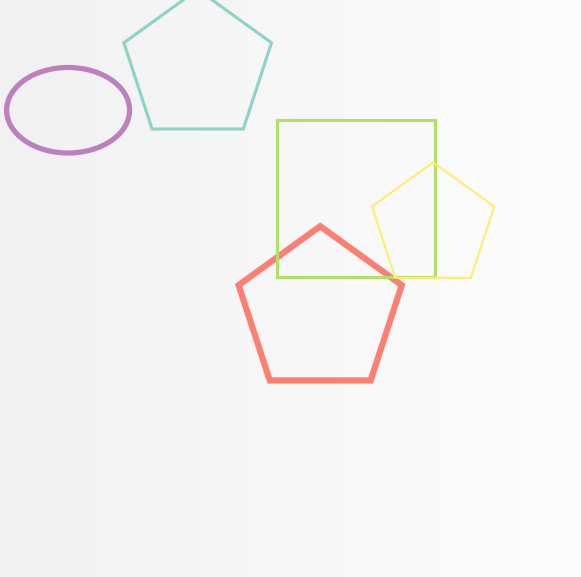[{"shape": "pentagon", "thickness": 1.5, "radius": 0.67, "center": [0.34, 0.884]}, {"shape": "pentagon", "thickness": 3, "radius": 0.74, "center": [0.551, 0.46]}, {"shape": "square", "thickness": 1.5, "radius": 0.68, "center": [0.613, 0.656]}, {"shape": "oval", "thickness": 2.5, "radius": 0.53, "center": [0.117, 0.808]}, {"shape": "pentagon", "thickness": 1, "radius": 0.55, "center": [0.745, 0.607]}]